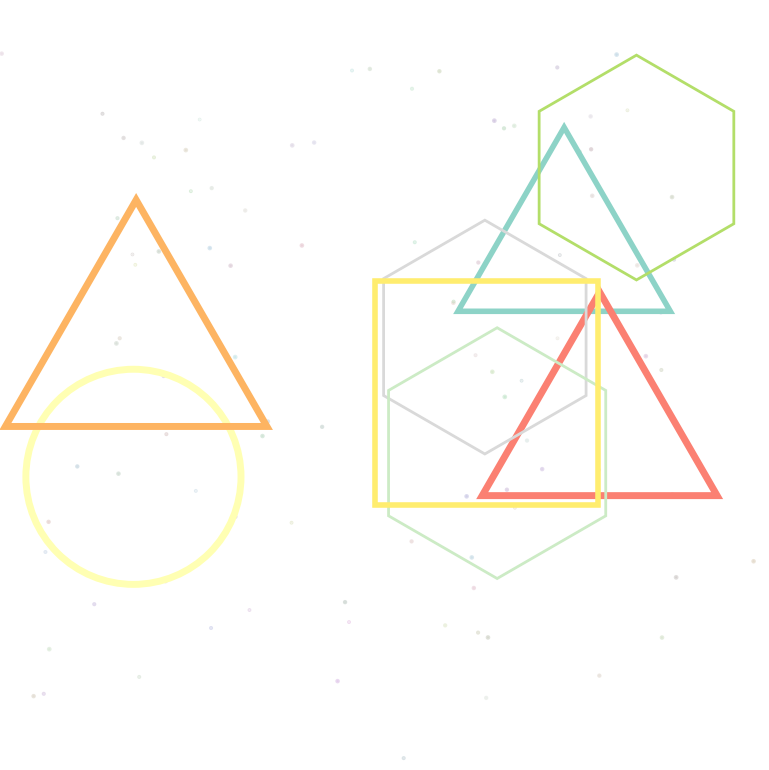[{"shape": "triangle", "thickness": 2, "radius": 0.8, "center": [0.733, 0.675]}, {"shape": "circle", "thickness": 2.5, "radius": 0.7, "center": [0.173, 0.381]}, {"shape": "triangle", "thickness": 2.5, "radius": 0.88, "center": [0.779, 0.444]}, {"shape": "triangle", "thickness": 2.5, "radius": 0.98, "center": [0.177, 0.544]}, {"shape": "hexagon", "thickness": 1, "radius": 0.73, "center": [0.827, 0.782]}, {"shape": "hexagon", "thickness": 1, "radius": 0.76, "center": [0.63, 0.562]}, {"shape": "hexagon", "thickness": 1, "radius": 0.81, "center": [0.646, 0.412]}, {"shape": "square", "thickness": 2, "radius": 0.73, "center": [0.632, 0.49]}]